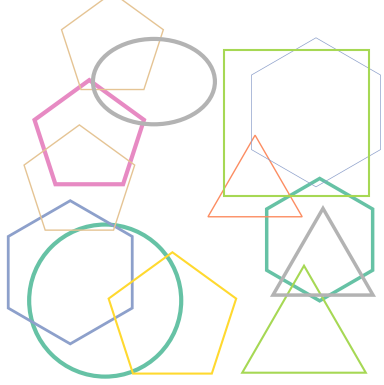[{"shape": "hexagon", "thickness": 2.5, "radius": 0.79, "center": [0.83, 0.378]}, {"shape": "circle", "thickness": 3, "radius": 0.99, "center": [0.273, 0.219]}, {"shape": "triangle", "thickness": 1, "radius": 0.71, "center": [0.663, 0.508]}, {"shape": "hexagon", "thickness": 2, "radius": 0.93, "center": [0.182, 0.293]}, {"shape": "hexagon", "thickness": 0.5, "radius": 0.97, "center": [0.821, 0.708]}, {"shape": "pentagon", "thickness": 3, "radius": 0.75, "center": [0.232, 0.642]}, {"shape": "square", "thickness": 1.5, "radius": 0.94, "center": [0.77, 0.68]}, {"shape": "triangle", "thickness": 1.5, "radius": 0.93, "center": [0.79, 0.125]}, {"shape": "pentagon", "thickness": 1.5, "radius": 0.87, "center": [0.448, 0.171]}, {"shape": "pentagon", "thickness": 1, "radius": 0.76, "center": [0.206, 0.524]}, {"shape": "pentagon", "thickness": 1, "radius": 0.69, "center": [0.292, 0.88]}, {"shape": "oval", "thickness": 3, "radius": 0.79, "center": [0.4, 0.788]}, {"shape": "triangle", "thickness": 2.5, "radius": 0.75, "center": [0.839, 0.309]}]